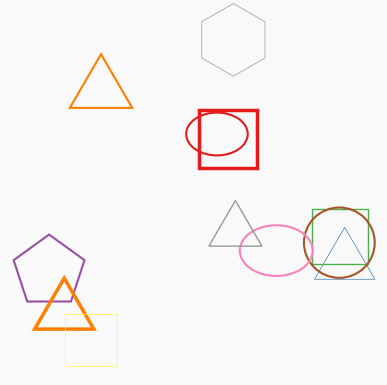[{"shape": "square", "thickness": 2.5, "radius": 0.37, "center": [0.587, 0.639]}, {"shape": "oval", "thickness": 1.5, "radius": 0.4, "center": [0.56, 0.652]}, {"shape": "triangle", "thickness": 0.5, "radius": 0.45, "center": [0.89, 0.32]}, {"shape": "square", "thickness": 1, "radius": 0.36, "center": [0.878, 0.386]}, {"shape": "pentagon", "thickness": 1.5, "radius": 0.48, "center": [0.127, 0.295]}, {"shape": "triangle", "thickness": 1.5, "radius": 0.46, "center": [0.261, 0.766]}, {"shape": "triangle", "thickness": 2.5, "radius": 0.44, "center": [0.166, 0.189]}, {"shape": "square", "thickness": 0.5, "radius": 0.34, "center": [0.235, 0.116]}, {"shape": "circle", "thickness": 1.5, "radius": 0.46, "center": [0.876, 0.37]}, {"shape": "oval", "thickness": 1.5, "radius": 0.47, "center": [0.713, 0.349]}, {"shape": "hexagon", "thickness": 0.5, "radius": 0.47, "center": [0.602, 0.896]}, {"shape": "triangle", "thickness": 1, "radius": 0.39, "center": [0.607, 0.4]}]